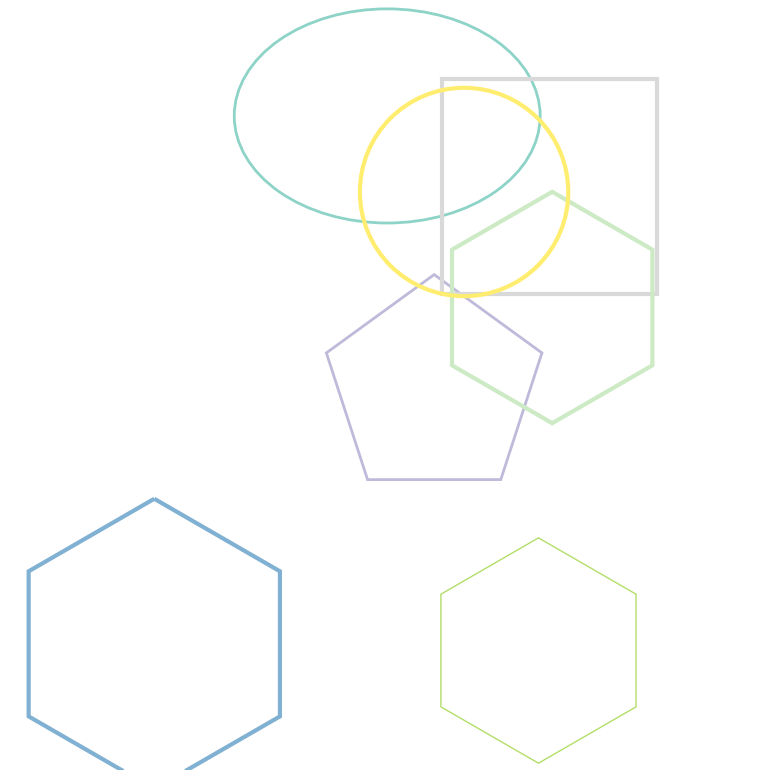[{"shape": "oval", "thickness": 1, "radius": 0.99, "center": [0.503, 0.849]}, {"shape": "pentagon", "thickness": 1, "radius": 0.74, "center": [0.564, 0.496]}, {"shape": "hexagon", "thickness": 1.5, "radius": 0.94, "center": [0.2, 0.164]}, {"shape": "hexagon", "thickness": 0.5, "radius": 0.73, "center": [0.699, 0.155]}, {"shape": "square", "thickness": 1.5, "radius": 0.7, "center": [0.713, 0.757]}, {"shape": "hexagon", "thickness": 1.5, "radius": 0.75, "center": [0.717, 0.601]}, {"shape": "circle", "thickness": 1.5, "radius": 0.68, "center": [0.603, 0.751]}]